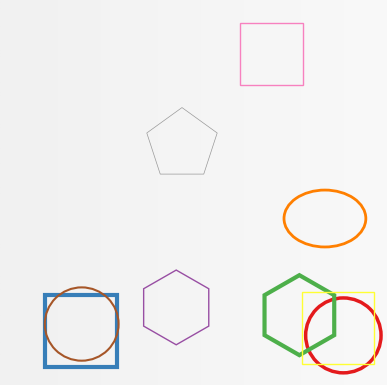[{"shape": "circle", "thickness": 2.5, "radius": 0.49, "center": [0.886, 0.129]}, {"shape": "square", "thickness": 3, "radius": 0.46, "center": [0.21, 0.141]}, {"shape": "hexagon", "thickness": 3, "radius": 0.52, "center": [0.773, 0.181]}, {"shape": "hexagon", "thickness": 1, "radius": 0.49, "center": [0.455, 0.201]}, {"shape": "oval", "thickness": 2, "radius": 0.53, "center": [0.839, 0.432]}, {"shape": "square", "thickness": 1, "radius": 0.47, "center": [0.872, 0.147]}, {"shape": "circle", "thickness": 1.5, "radius": 0.48, "center": [0.211, 0.158]}, {"shape": "square", "thickness": 1, "radius": 0.4, "center": [0.7, 0.859]}, {"shape": "pentagon", "thickness": 0.5, "radius": 0.48, "center": [0.47, 0.625]}]